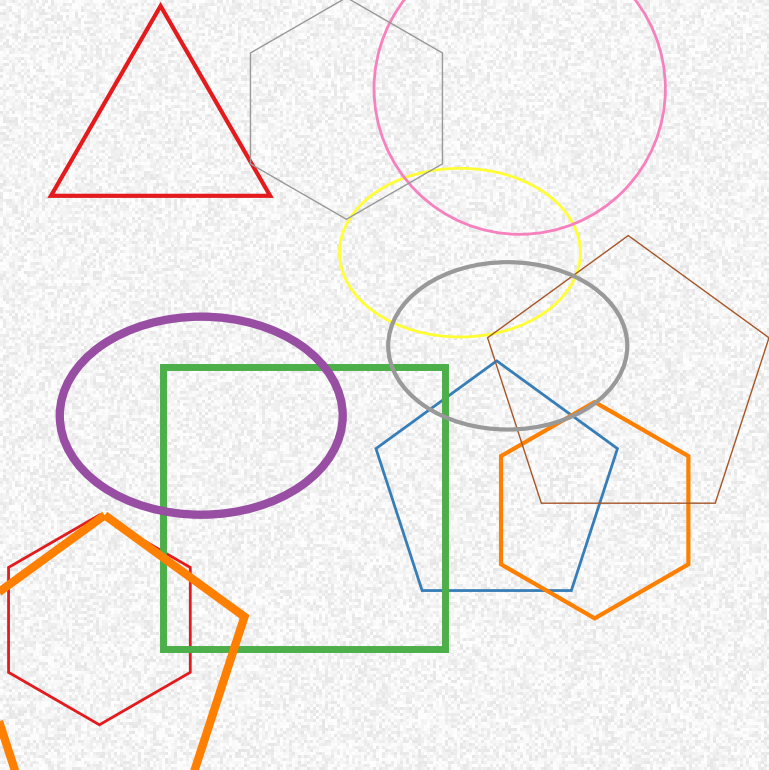[{"shape": "hexagon", "thickness": 1, "radius": 0.68, "center": [0.129, 0.195]}, {"shape": "triangle", "thickness": 1.5, "radius": 0.82, "center": [0.209, 0.828]}, {"shape": "pentagon", "thickness": 1, "radius": 0.82, "center": [0.645, 0.366]}, {"shape": "square", "thickness": 2.5, "radius": 0.92, "center": [0.394, 0.34]}, {"shape": "oval", "thickness": 3, "radius": 0.92, "center": [0.261, 0.46]}, {"shape": "pentagon", "thickness": 3, "radius": 0.95, "center": [0.136, 0.14]}, {"shape": "hexagon", "thickness": 1.5, "radius": 0.7, "center": [0.772, 0.337]}, {"shape": "oval", "thickness": 1, "radius": 0.78, "center": [0.597, 0.672]}, {"shape": "pentagon", "thickness": 0.5, "radius": 0.96, "center": [0.816, 0.502]}, {"shape": "circle", "thickness": 1, "radius": 0.95, "center": [0.675, 0.885]}, {"shape": "hexagon", "thickness": 0.5, "radius": 0.72, "center": [0.45, 0.859]}, {"shape": "oval", "thickness": 1.5, "radius": 0.78, "center": [0.659, 0.551]}]